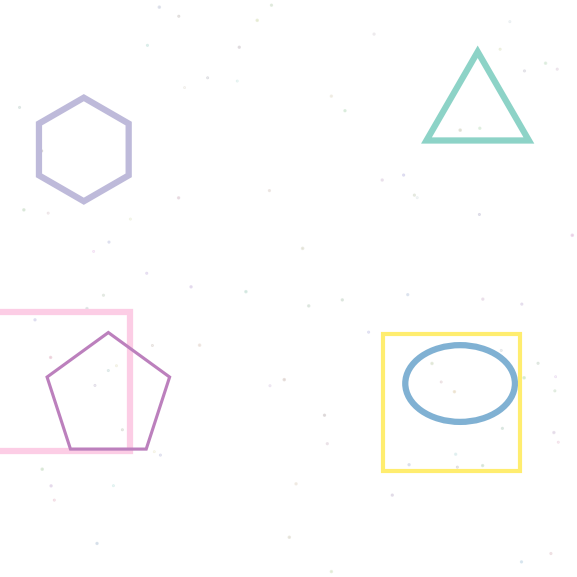[{"shape": "triangle", "thickness": 3, "radius": 0.51, "center": [0.827, 0.807]}, {"shape": "hexagon", "thickness": 3, "radius": 0.45, "center": [0.145, 0.74]}, {"shape": "oval", "thickness": 3, "radius": 0.47, "center": [0.797, 0.335]}, {"shape": "square", "thickness": 3, "radius": 0.6, "center": [0.106, 0.339]}, {"shape": "pentagon", "thickness": 1.5, "radius": 0.56, "center": [0.188, 0.312]}, {"shape": "square", "thickness": 2, "radius": 0.59, "center": [0.782, 0.302]}]